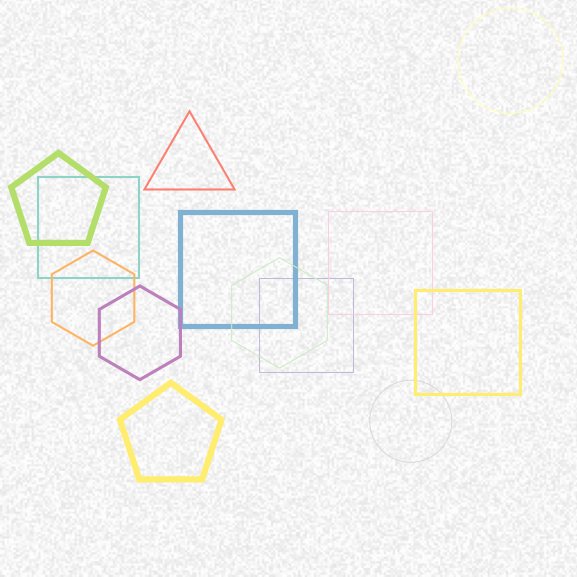[{"shape": "square", "thickness": 1, "radius": 0.44, "center": [0.154, 0.605]}, {"shape": "circle", "thickness": 0.5, "radius": 0.46, "center": [0.884, 0.894]}, {"shape": "square", "thickness": 0.5, "radius": 0.41, "center": [0.53, 0.437]}, {"shape": "triangle", "thickness": 1, "radius": 0.45, "center": [0.328, 0.716]}, {"shape": "square", "thickness": 2.5, "radius": 0.49, "center": [0.411, 0.533]}, {"shape": "hexagon", "thickness": 1, "radius": 0.41, "center": [0.161, 0.483]}, {"shape": "pentagon", "thickness": 3, "radius": 0.43, "center": [0.101, 0.648]}, {"shape": "square", "thickness": 0.5, "radius": 0.45, "center": [0.659, 0.545]}, {"shape": "circle", "thickness": 0.5, "radius": 0.36, "center": [0.711, 0.27]}, {"shape": "hexagon", "thickness": 1.5, "radius": 0.41, "center": [0.242, 0.423]}, {"shape": "hexagon", "thickness": 0.5, "radius": 0.48, "center": [0.484, 0.457]}, {"shape": "square", "thickness": 1.5, "radius": 0.45, "center": [0.81, 0.407]}, {"shape": "pentagon", "thickness": 3, "radius": 0.46, "center": [0.296, 0.244]}]